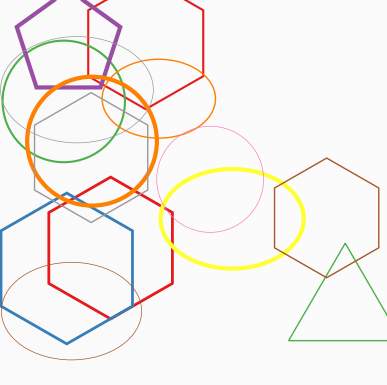[{"shape": "hexagon", "thickness": 1.5, "radius": 0.86, "center": [0.376, 0.888]}, {"shape": "hexagon", "thickness": 2, "radius": 0.92, "center": [0.285, 0.356]}, {"shape": "hexagon", "thickness": 2, "radius": 0.98, "center": [0.172, 0.303]}, {"shape": "circle", "thickness": 1.5, "radius": 0.79, "center": [0.165, 0.737]}, {"shape": "triangle", "thickness": 1, "radius": 0.84, "center": [0.891, 0.2]}, {"shape": "pentagon", "thickness": 3, "radius": 0.7, "center": [0.177, 0.886]}, {"shape": "oval", "thickness": 1, "radius": 0.73, "center": [0.41, 0.744]}, {"shape": "circle", "thickness": 3, "radius": 0.84, "center": [0.238, 0.633]}, {"shape": "oval", "thickness": 3, "radius": 0.92, "center": [0.599, 0.432]}, {"shape": "hexagon", "thickness": 1, "radius": 0.78, "center": [0.843, 0.434]}, {"shape": "oval", "thickness": 0.5, "radius": 0.91, "center": [0.185, 0.192]}, {"shape": "circle", "thickness": 0.5, "radius": 0.69, "center": [0.542, 0.534]}, {"shape": "hexagon", "thickness": 1, "radius": 0.84, "center": [0.235, 0.591]}, {"shape": "oval", "thickness": 0.5, "radius": 0.99, "center": [0.199, 0.767]}]